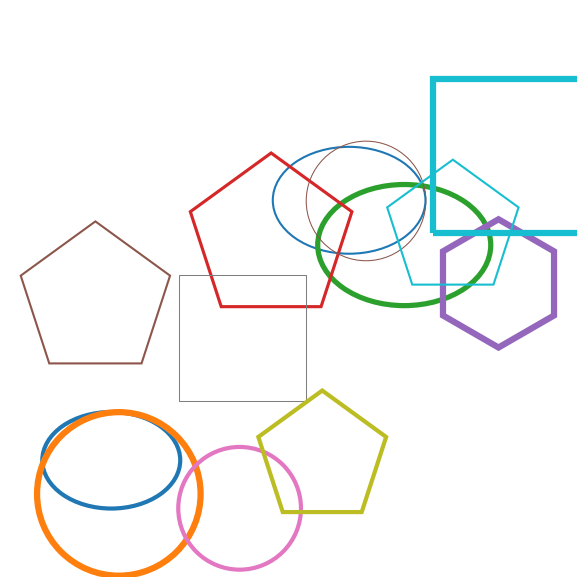[{"shape": "oval", "thickness": 1, "radius": 0.66, "center": [0.605, 0.652]}, {"shape": "oval", "thickness": 2, "radius": 0.6, "center": [0.193, 0.202]}, {"shape": "circle", "thickness": 3, "radius": 0.71, "center": [0.206, 0.144]}, {"shape": "oval", "thickness": 2.5, "radius": 0.75, "center": [0.7, 0.575]}, {"shape": "pentagon", "thickness": 1.5, "radius": 0.74, "center": [0.469, 0.587]}, {"shape": "hexagon", "thickness": 3, "radius": 0.56, "center": [0.863, 0.508]}, {"shape": "pentagon", "thickness": 1, "radius": 0.68, "center": [0.165, 0.48]}, {"shape": "circle", "thickness": 0.5, "radius": 0.52, "center": [0.634, 0.651]}, {"shape": "circle", "thickness": 2, "radius": 0.53, "center": [0.415, 0.119]}, {"shape": "square", "thickness": 0.5, "radius": 0.55, "center": [0.42, 0.414]}, {"shape": "pentagon", "thickness": 2, "radius": 0.58, "center": [0.558, 0.207]}, {"shape": "square", "thickness": 3, "radius": 0.67, "center": [0.884, 0.729]}, {"shape": "pentagon", "thickness": 1, "radius": 0.6, "center": [0.784, 0.603]}]